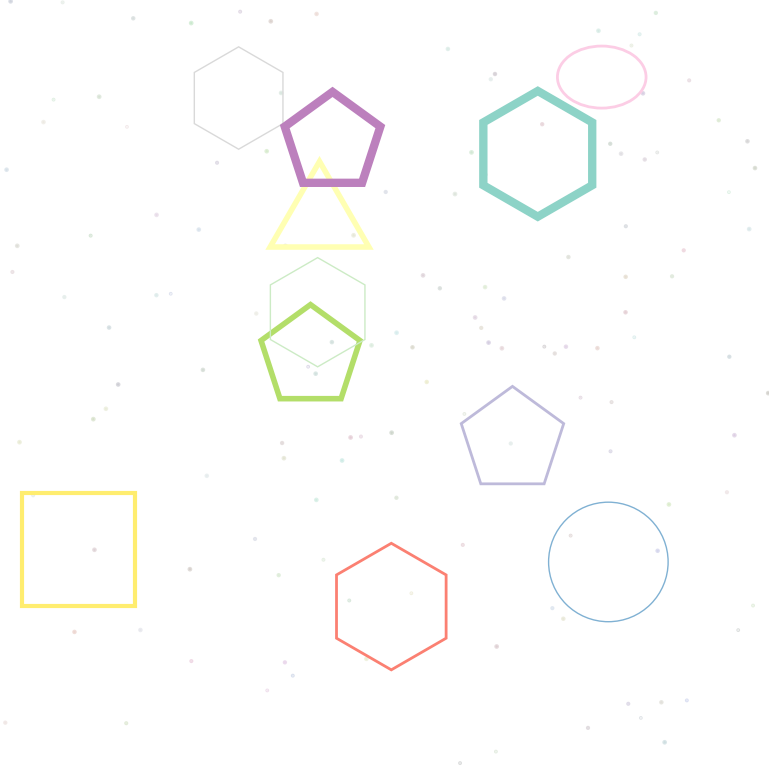[{"shape": "hexagon", "thickness": 3, "radius": 0.41, "center": [0.698, 0.8]}, {"shape": "triangle", "thickness": 2, "radius": 0.37, "center": [0.415, 0.716]}, {"shape": "pentagon", "thickness": 1, "radius": 0.35, "center": [0.666, 0.428]}, {"shape": "hexagon", "thickness": 1, "radius": 0.41, "center": [0.508, 0.212]}, {"shape": "circle", "thickness": 0.5, "radius": 0.39, "center": [0.79, 0.27]}, {"shape": "pentagon", "thickness": 2, "radius": 0.34, "center": [0.403, 0.537]}, {"shape": "oval", "thickness": 1, "radius": 0.29, "center": [0.781, 0.9]}, {"shape": "hexagon", "thickness": 0.5, "radius": 0.33, "center": [0.31, 0.873]}, {"shape": "pentagon", "thickness": 3, "radius": 0.33, "center": [0.432, 0.815]}, {"shape": "hexagon", "thickness": 0.5, "radius": 0.35, "center": [0.413, 0.595]}, {"shape": "square", "thickness": 1.5, "radius": 0.37, "center": [0.101, 0.286]}]